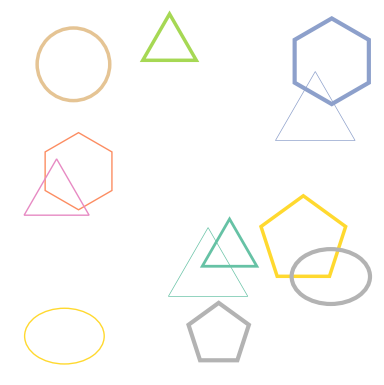[{"shape": "triangle", "thickness": 2, "radius": 0.41, "center": [0.596, 0.349]}, {"shape": "triangle", "thickness": 0.5, "radius": 0.6, "center": [0.54, 0.29]}, {"shape": "hexagon", "thickness": 1, "radius": 0.5, "center": [0.204, 0.555]}, {"shape": "triangle", "thickness": 0.5, "radius": 0.6, "center": [0.819, 0.695]}, {"shape": "hexagon", "thickness": 3, "radius": 0.56, "center": [0.862, 0.841]}, {"shape": "triangle", "thickness": 1, "radius": 0.49, "center": [0.147, 0.49]}, {"shape": "triangle", "thickness": 2.5, "radius": 0.4, "center": [0.44, 0.884]}, {"shape": "oval", "thickness": 1, "radius": 0.52, "center": [0.167, 0.127]}, {"shape": "pentagon", "thickness": 2.5, "radius": 0.58, "center": [0.788, 0.376]}, {"shape": "circle", "thickness": 2.5, "radius": 0.47, "center": [0.191, 0.833]}, {"shape": "oval", "thickness": 3, "radius": 0.51, "center": [0.859, 0.282]}, {"shape": "pentagon", "thickness": 3, "radius": 0.41, "center": [0.568, 0.131]}]